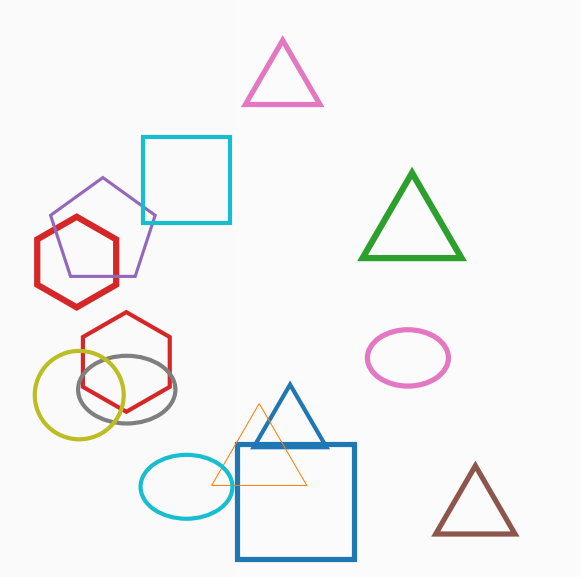[{"shape": "triangle", "thickness": 2, "radius": 0.36, "center": [0.499, 0.261]}, {"shape": "square", "thickness": 2.5, "radius": 0.5, "center": [0.508, 0.13]}, {"shape": "triangle", "thickness": 0.5, "radius": 0.47, "center": [0.446, 0.206]}, {"shape": "triangle", "thickness": 3, "radius": 0.49, "center": [0.709, 0.601]}, {"shape": "hexagon", "thickness": 2, "radius": 0.43, "center": [0.217, 0.372]}, {"shape": "hexagon", "thickness": 3, "radius": 0.39, "center": [0.132, 0.545]}, {"shape": "pentagon", "thickness": 1.5, "radius": 0.47, "center": [0.177, 0.597]}, {"shape": "triangle", "thickness": 2.5, "radius": 0.39, "center": [0.818, 0.114]}, {"shape": "triangle", "thickness": 2.5, "radius": 0.37, "center": [0.486, 0.855]}, {"shape": "oval", "thickness": 2.5, "radius": 0.35, "center": [0.702, 0.379]}, {"shape": "oval", "thickness": 2, "radius": 0.42, "center": [0.218, 0.324]}, {"shape": "circle", "thickness": 2, "radius": 0.38, "center": [0.136, 0.315]}, {"shape": "oval", "thickness": 2, "radius": 0.4, "center": [0.321, 0.156]}, {"shape": "square", "thickness": 2, "radius": 0.37, "center": [0.321, 0.688]}]